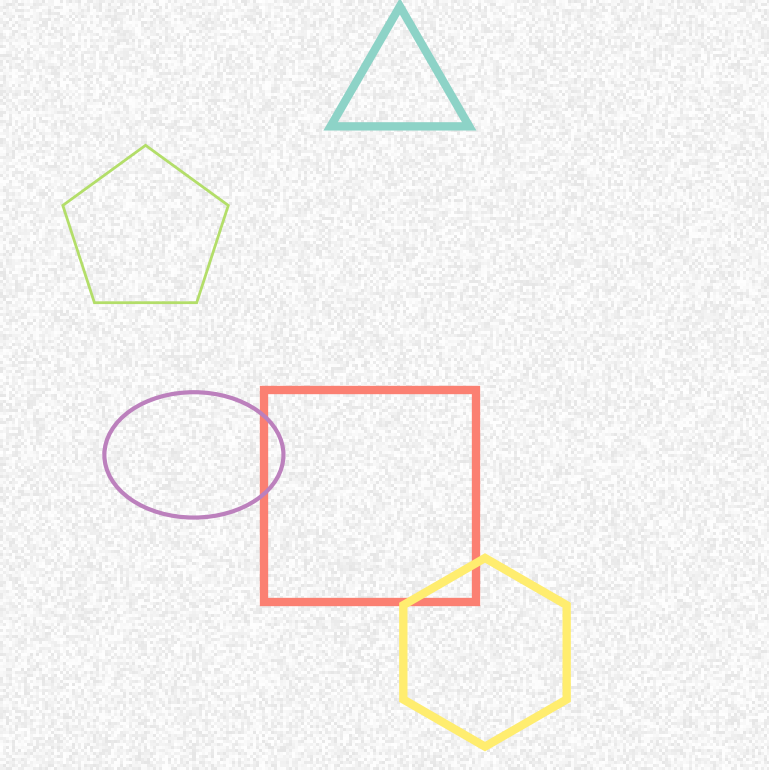[{"shape": "triangle", "thickness": 3, "radius": 0.52, "center": [0.519, 0.888]}, {"shape": "square", "thickness": 3, "radius": 0.69, "center": [0.48, 0.356]}, {"shape": "pentagon", "thickness": 1, "radius": 0.56, "center": [0.189, 0.698]}, {"shape": "oval", "thickness": 1.5, "radius": 0.58, "center": [0.252, 0.409]}, {"shape": "hexagon", "thickness": 3, "radius": 0.61, "center": [0.63, 0.153]}]